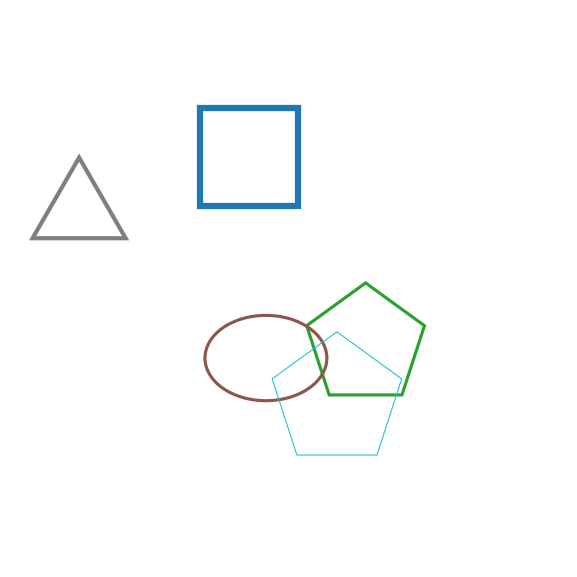[{"shape": "square", "thickness": 3, "radius": 0.43, "center": [0.431, 0.727]}, {"shape": "pentagon", "thickness": 1.5, "radius": 0.54, "center": [0.633, 0.402]}, {"shape": "oval", "thickness": 1.5, "radius": 0.53, "center": [0.46, 0.379]}, {"shape": "triangle", "thickness": 2, "radius": 0.47, "center": [0.137, 0.633]}, {"shape": "pentagon", "thickness": 0.5, "radius": 0.59, "center": [0.583, 0.307]}]